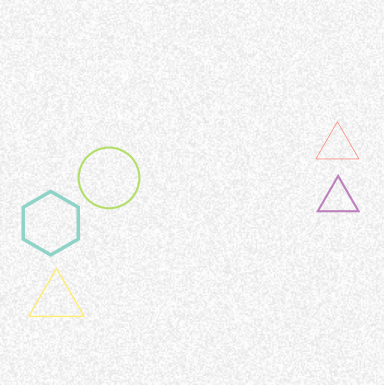[{"shape": "hexagon", "thickness": 2.5, "radius": 0.41, "center": [0.132, 0.42]}, {"shape": "triangle", "thickness": 0.5, "radius": 0.32, "center": [0.876, 0.619]}, {"shape": "circle", "thickness": 1.5, "radius": 0.39, "center": [0.283, 0.538]}, {"shape": "triangle", "thickness": 1.5, "radius": 0.31, "center": [0.878, 0.482]}, {"shape": "triangle", "thickness": 1, "radius": 0.42, "center": [0.147, 0.22]}]